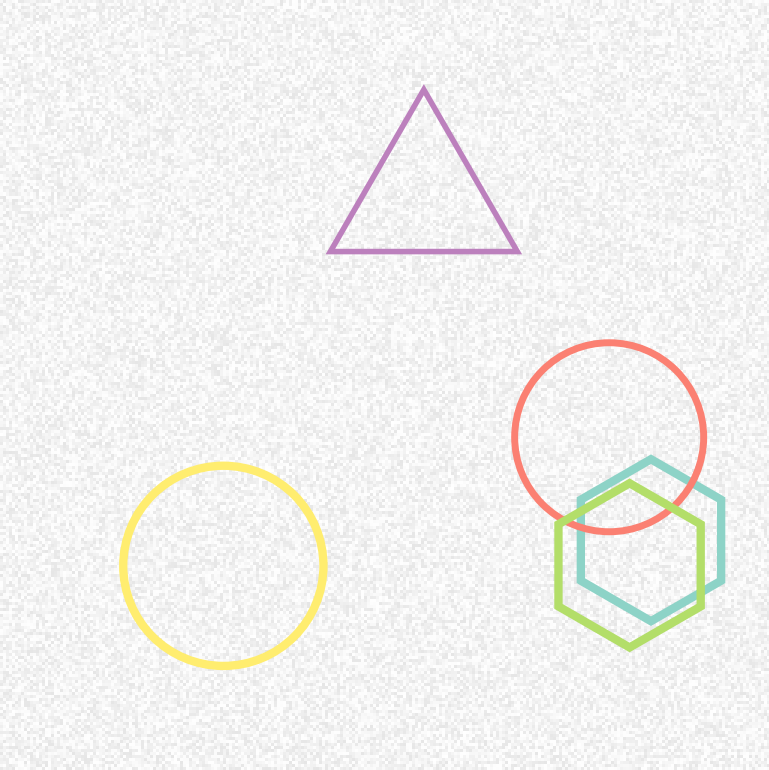[{"shape": "hexagon", "thickness": 3, "radius": 0.53, "center": [0.845, 0.298]}, {"shape": "circle", "thickness": 2.5, "radius": 0.61, "center": [0.791, 0.432]}, {"shape": "hexagon", "thickness": 3, "radius": 0.53, "center": [0.818, 0.266]}, {"shape": "triangle", "thickness": 2, "radius": 0.7, "center": [0.55, 0.743]}, {"shape": "circle", "thickness": 3, "radius": 0.65, "center": [0.29, 0.265]}]